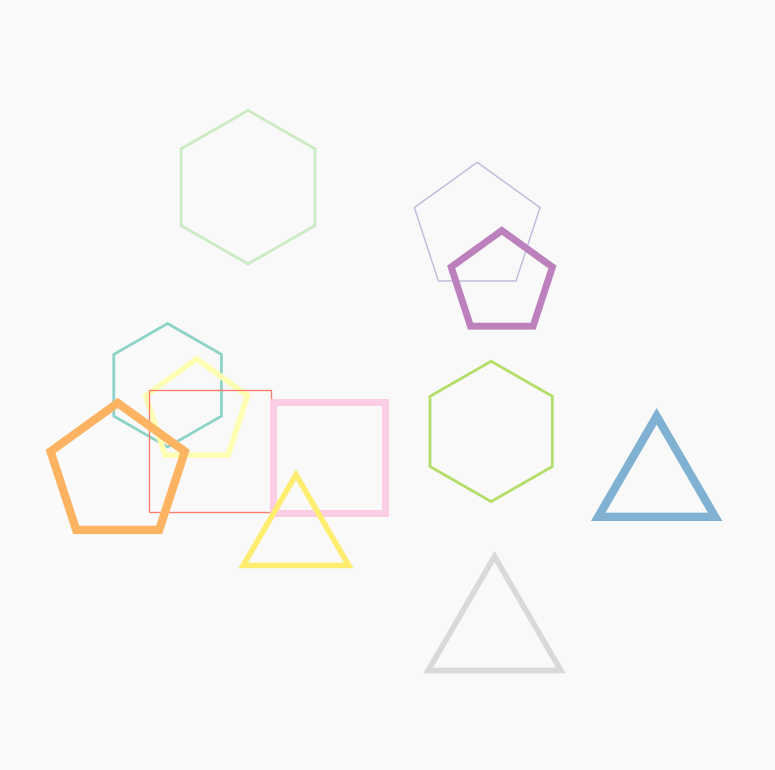[{"shape": "hexagon", "thickness": 1, "radius": 0.4, "center": [0.216, 0.5]}, {"shape": "pentagon", "thickness": 2, "radius": 0.35, "center": [0.254, 0.465]}, {"shape": "pentagon", "thickness": 0.5, "radius": 0.43, "center": [0.616, 0.704]}, {"shape": "square", "thickness": 0.5, "radius": 0.39, "center": [0.271, 0.415]}, {"shape": "triangle", "thickness": 3, "radius": 0.44, "center": [0.847, 0.372]}, {"shape": "pentagon", "thickness": 3, "radius": 0.46, "center": [0.152, 0.386]}, {"shape": "hexagon", "thickness": 1, "radius": 0.46, "center": [0.634, 0.44]}, {"shape": "square", "thickness": 2.5, "radius": 0.36, "center": [0.425, 0.406]}, {"shape": "triangle", "thickness": 2, "radius": 0.49, "center": [0.638, 0.179]}, {"shape": "pentagon", "thickness": 2.5, "radius": 0.34, "center": [0.647, 0.632]}, {"shape": "hexagon", "thickness": 1, "radius": 0.5, "center": [0.32, 0.757]}, {"shape": "triangle", "thickness": 2, "radius": 0.39, "center": [0.382, 0.305]}]